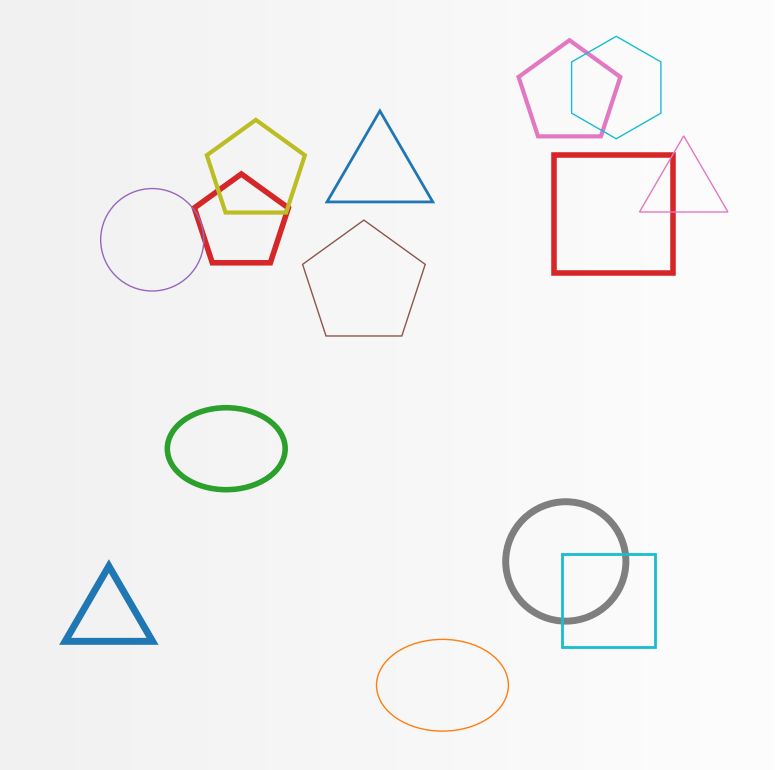[{"shape": "triangle", "thickness": 1, "radius": 0.39, "center": [0.49, 0.777]}, {"shape": "triangle", "thickness": 2.5, "radius": 0.33, "center": [0.14, 0.2]}, {"shape": "oval", "thickness": 0.5, "radius": 0.43, "center": [0.571, 0.11]}, {"shape": "oval", "thickness": 2, "radius": 0.38, "center": [0.292, 0.417]}, {"shape": "square", "thickness": 2, "radius": 0.38, "center": [0.792, 0.722]}, {"shape": "pentagon", "thickness": 2, "radius": 0.32, "center": [0.311, 0.71]}, {"shape": "circle", "thickness": 0.5, "radius": 0.33, "center": [0.196, 0.689]}, {"shape": "pentagon", "thickness": 0.5, "radius": 0.42, "center": [0.47, 0.631]}, {"shape": "triangle", "thickness": 0.5, "radius": 0.33, "center": [0.882, 0.758]}, {"shape": "pentagon", "thickness": 1.5, "radius": 0.35, "center": [0.735, 0.879]}, {"shape": "circle", "thickness": 2.5, "radius": 0.39, "center": [0.73, 0.271]}, {"shape": "pentagon", "thickness": 1.5, "radius": 0.33, "center": [0.33, 0.778]}, {"shape": "hexagon", "thickness": 0.5, "radius": 0.33, "center": [0.795, 0.886]}, {"shape": "square", "thickness": 1, "radius": 0.3, "center": [0.786, 0.22]}]